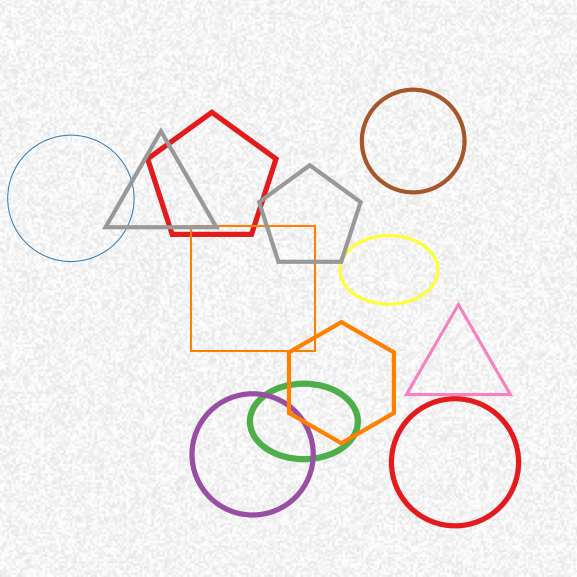[{"shape": "pentagon", "thickness": 2.5, "radius": 0.58, "center": [0.367, 0.688]}, {"shape": "circle", "thickness": 2.5, "radius": 0.55, "center": [0.788, 0.199]}, {"shape": "circle", "thickness": 0.5, "radius": 0.55, "center": [0.123, 0.656]}, {"shape": "oval", "thickness": 3, "radius": 0.47, "center": [0.526, 0.269]}, {"shape": "circle", "thickness": 2.5, "radius": 0.52, "center": [0.437, 0.212]}, {"shape": "square", "thickness": 1, "radius": 0.54, "center": [0.438, 0.5]}, {"shape": "hexagon", "thickness": 2, "radius": 0.52, "center": [0.591, 0.336]}, {"shape": "oval", "thickness": 1.5, "radius": 0.42, "center": [0.673, 0.532]}, {"shape": "circle", "thickness": 2, "radius": 0.44, "center": [0.715, 0.755]}, {"shape": "triangle", "thickness": 1.5, "radius": 0.52, "center": [0.794, 0.368]}, {"shape": "pentagon", "thickness": 2, "radius": 0.46, "center": [0.537, 0.621]}, {"shape": "triangle", "thickness": 2, "radius": 0.55, "center": [0.279, 0.661]}]